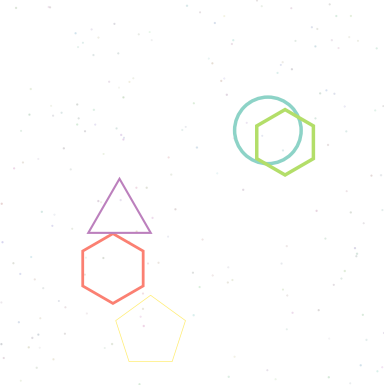[{"shape": "circle", "thickness": 2.5, "radius": 0.43, "center": [0.696, 0.661]}, {"shape": "hexagon", "thickness": 2, "radius": 0.45, "center": [0.293, 0.303]}, {"shape": "hexagon", "thickness": 2.5, "radius": 0.42, "center": [0.74, 0.63]}, {"shape": "triangle", "thickness": 1.5, "radius": 0.47, "center": [0.31, 0.442]}, {"shape": "pentagon", "thickness": 0.5, "radius": 0.48, "center": [0.391, 0.138]}]